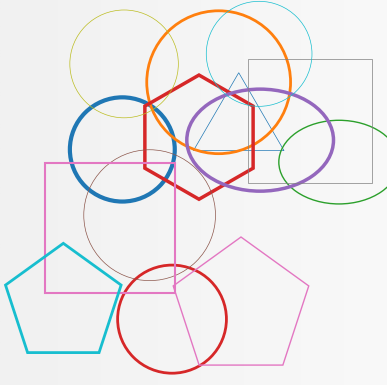[{"shape": "triangle", "thickness": 0.5, "radius": 0.67, "center": [0.616, 0.676]}, {"shape": "circle", "thickness": 3, "radius": 0.68, "center": [0.316, 0.612]}, {"shape": "circle", "thickness": 2, "radius": 0.93, "center": [0.564, 0.786]}, {"shape": "oval", "thickness": 1, "radius": 0.78, "center": [0.875, 0.579]}, {"shape": "hexagon", "thickness": 2.5, "radius": 0.81, "center": [0.514, 0.644]}, {"shape": "circle", "thickness": 2, "radius": 0.7, "center": [0.444, 0.171]}, {"shape": "oval", "thickness": 2.5, "radius": 0.95, "center": [0.671, 0.636]}, {"shape": "circle", "thickness": 0.5, "radius": 0.85, "center": [0.386, 0.441]}, {"shape": "pentagon", "thickness": 1, "radius": 0.92, "center": [0.622, 0.2]}, {"shape": "square", "thickness": 1.5, "radius": 0.84, "center": [0.284, 0.407]}, {"shape": "square", "thickness": 0.5, "radius": 0.8, "center": [0.8, 0.686]}, {"shape": "circle", "thickness": 0.5, "radius": 0.7, "center": [0.32, 0.834]}, {"shape": "pentagon", "thickness": 2, "radius": 0.78, "center": [0.163, 0.211]}, {"shape": "circle", "thickness": 0.5, "radius": 0.68, "center": [0.669, 0.86]}]